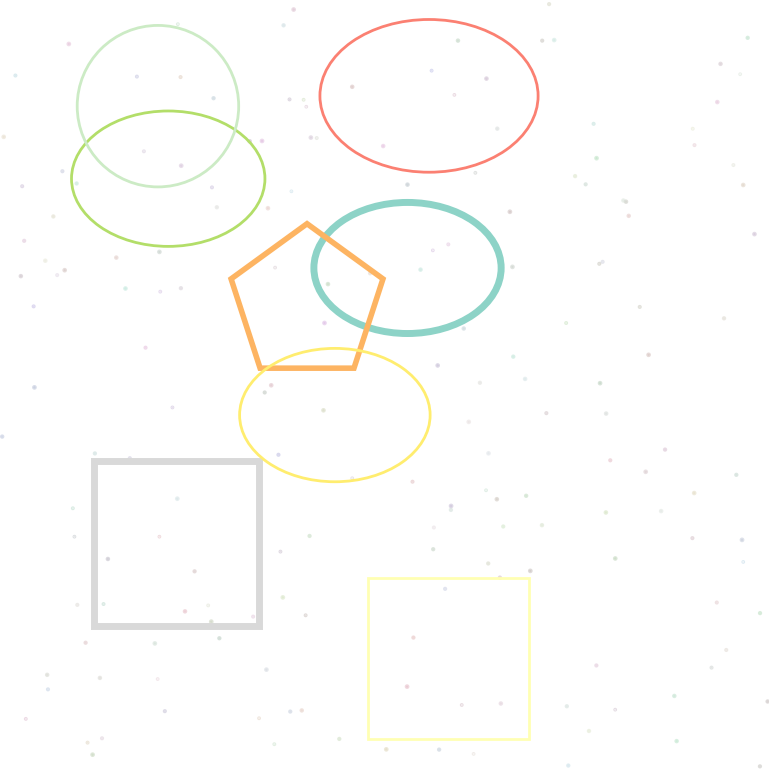[{"shape": "oval", "thickness": 2.5, "radius": 0.61, "center": [0.529, 0.652]}, {"shape": "square", "thickness": 1, "radius": 0.52, "center": [0.583, 0.145]}, {"shape": "oval", "thickness": 1, "radius": 0.71, "center": [0.557, 0.876]}, {"shape": "pentagon", "thickness": 2, "radius": 0.52, "center": [0.399, 0.606]}, {"shape": "oval", "thickness": 1, "radius": 0.63, "center": [0.218, 0.768]}, {"shape": "square", "thickness": 2.5, "radius": 0.53, "center": [0.229, 0.294]}, {"shape": "circle", "thickness": 1, "radius": 0.52, "center": [0.205, 0.862]}, {"shape": "oval", "thickness": 1, "radius": 0.62, "center": [0.435, 0.461]}]